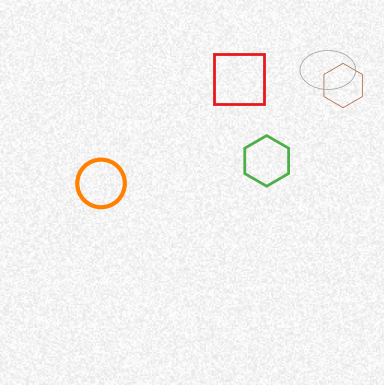[{"shape": "square", "thickness": 2, "radius": 0.32, "center": [0.622, 0.795]}, {"shape": "hexagon", "thickness": 2, "radius": 0.33, "center": [0.693, 0.582]}, {"shape": "circle", "thickness": 3, "radius": 0.31, "center": [0.262, 0.524]}, {"shape": "hexagon", "thickness": 0.5, "radius": 0.29, "center": [0.891, 0.778]}, {"shape": "oval", "thickness": 0.5, "radius": 0.36, "center": [0.852, 0.818]}]